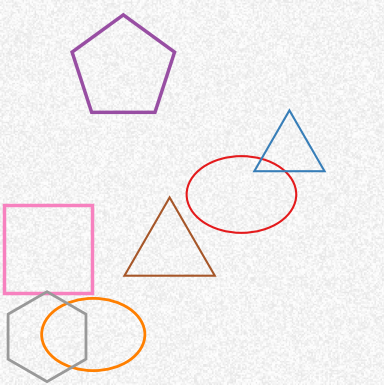[{"shape": "oval", "thickness": 1.5, "radius": 0.71, "center": [0.627, 0.495]}, {"shape": "triangle", "thickness": 1.5, "radius": 0.53, "center": [0.752, 0.608]}, {"shape": "pentagon", "thickness": 2.5, "radius": 0.7, "center": [0.32, 0.821]}, {"shape": "oval", "thickness": 2, "radius": 0.67, "center": [0.242, 0.131]}, {"shape": "triangle", "thickness": 1.5, "radius": 0.68, "center": [0.441, 0.352]}, {"shape": "square", "thickness": 2.5, "radius": 0.57, "center": [0.125, 0.353]}, {"shape": "hexagon", "thickness": 2, "radius": 0.58, "center": [0.122, 0.126]}]